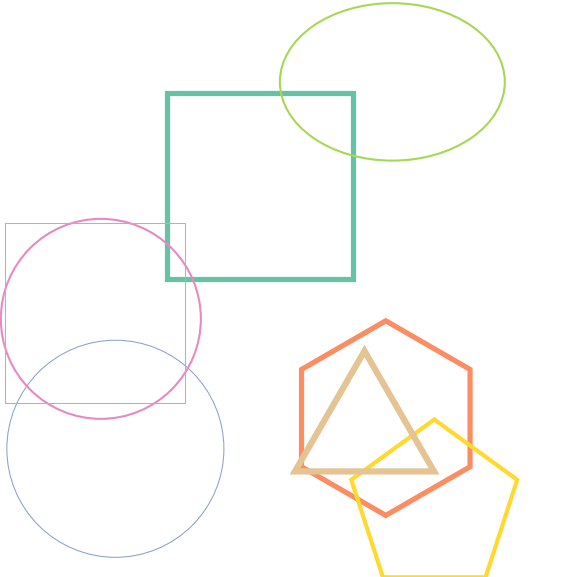[{"shape": "square", "thickness": 2.5, "radius": 0.8, "center": [0.45, 0.677]}, {"shape": "hexagon", "thickness": 2.5, "radius": 0.84, "center": [0.668, 0.275]}, {"shape": "circle", "thickness": 0.5, "radius": 0.94, "center": [0.2, 0.222]}, {"shape": "circle", "thickness": 1, "radius": 0.87, "center": [0.175, 0.447]}, {"shape": "oval", "thickness": 1, "radius": 0.97, "center": [0.679, 0.857]}, {"shape": "pentagon", "thickness": 2, "radius": 0.76, "center": [0.752, 0.122]}, {"shape": "triangle", "thickness": 3, "radius": 0.7, "center": [0.631, 0.252]}, {"shape": "square", "thickness": 0.5, "radius": 0.78, "center": [0.164, 0.457]}]